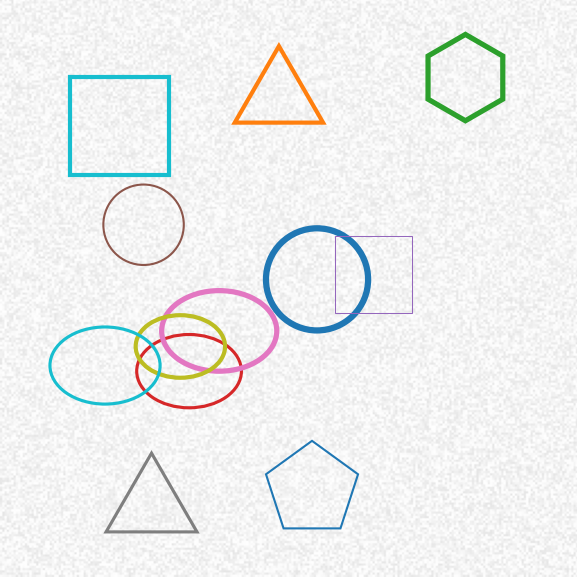[{"shape": "circle", "thickness": 3, "radius": 0.44, "center": [0.549, 0.515]}, {"shape": "pentagon", "thickness": 1, "radius": 0.42, "center": [0.54, 0.152]}, {"shape": "triangle", "thickness": 2, "radius": 0.44, "center": [0.483, 0.831]}, {"shape": "hexagon", "thickness": 2.5, "radius": 0.37, "center": [0.806, 0.865]}, {"shape": "oval", "thickness": 1.5, "radius": 0.45, "center": [0.327, 0.356]}, {"shape": "square", "thickness": 0.5, "radius": 0.33, "center": [0.647, 0.524]}, {"shape": "circle", "thickness": 1, "radius": 0.35, "center": [0.249, 0.61]}, {"shape": "oval", "thickness": 2.5, "radius": 0.5, "center": [0.38, 0.426]}, {"shape": "triangle", "thickness": 1.5, "radius": 0.45, "center": [0.262, 0.124]}, {"shape": "oval", "thickness": 2, "radius": 0.39, "center": [0.312, 0.399]}, {"shape": "oval", "thickness": 1.5, "radius": 0.48, "center": [0.182, 0.366]}, {"shape": "square", "thickness": 2, "radius": 0.43, "center": [0.207, 0.78]}]